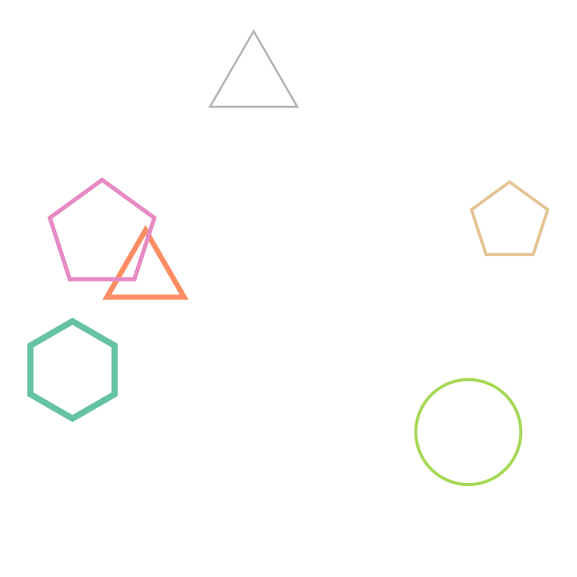[{"shape": "hexagon", "thickness": 3, "radius": 0.42, "center": [0.126, 0.359]}, {"shape": "triangle", "thickness": 2.5, "radius": 0.39, "center": [0.252, 0.523]}, {"shape": "pentagon", "thickness": 2, "radius": 0.48, "center": [0.177, 0.593]}, {"shape": "circle", "thickness": 1.5, "radius": 0.45, "center": [0.811, 0.251]}, {"shape": "pentagon", "thickness": 1.5, "radius": 0.35, "center": [0.882, 0.615]}, {"shape": "triangle", "thickness": 1, "radius": 0.44, "center": [0.439, 0.858]}]